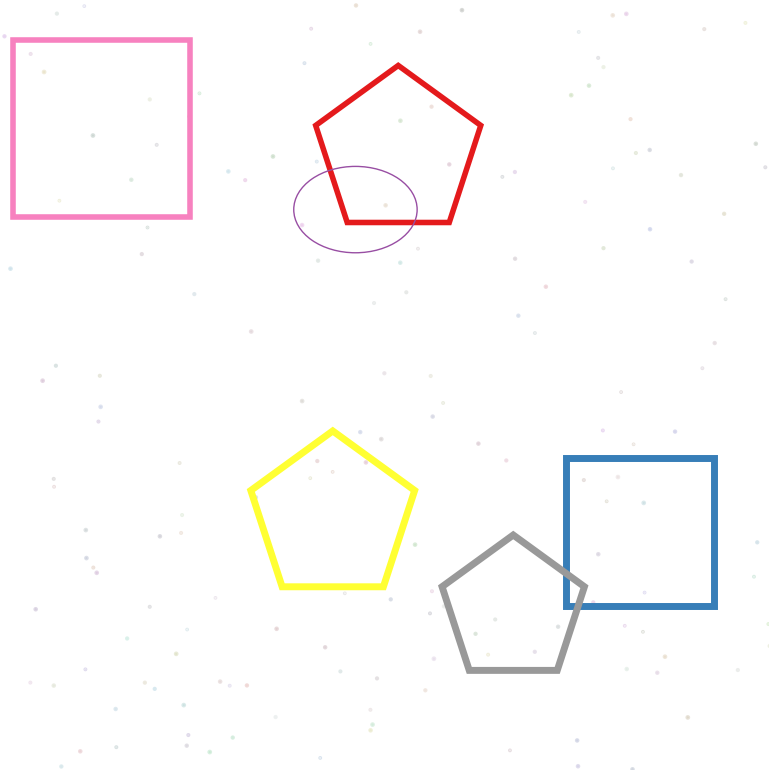[{"shape": "pentagon", "thickness": 2, "radius": 0.56, "center": [0.517, 0.802]}, {"shape": "square", "thickness": 2.5, "radius": 0.48, "center": [0.831, 0.31]}, {"shape": "oval", "thickness": 0.5, "radius": 0.4, "center": [0.462, 0.728]}, {"shape": "pentagon", "thickness": 2.5, "radius": 0.56, "center": [0.432, 0.328]}, {"shape": "square", "thickness": 2, "radius": 0.58, "center": [0.132, 0.833]}, {"shape": "pentagon", "thickness": 2.5, "radius": 0.49, "center": [0.667, 0.208]}]